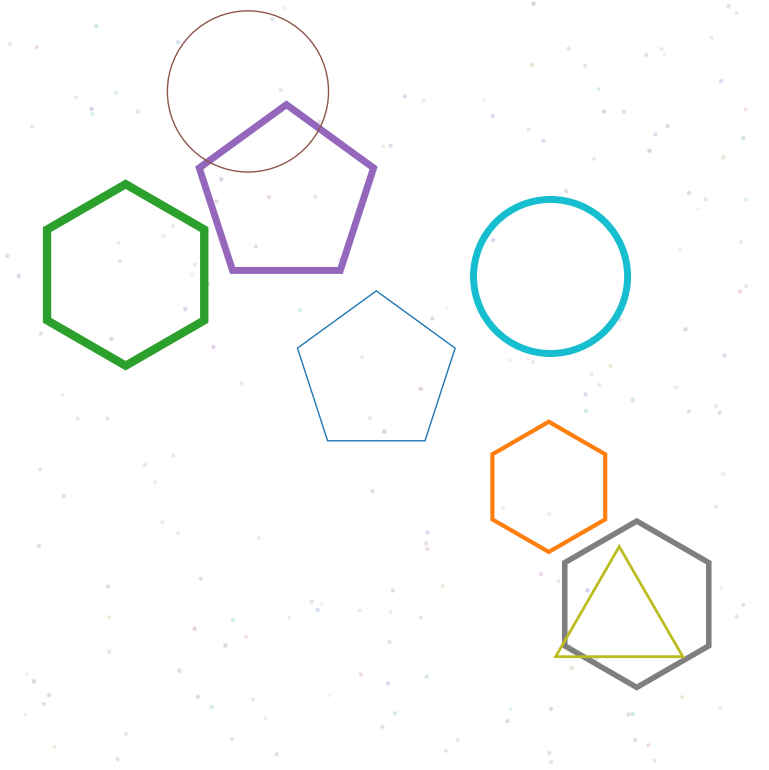[{"shape": "pentagon", "thickness": 0.5, "radius": 0.54, "center": [0.489, 0.515]}, {"shape": "hexagon", "thickness": 1.5, "radius": 0.42, "center": [0.713, 0.368]}, {"shape": "hexagon", "thickness": 3, "radius": 0.59, "center": [0.163, 0.643]}, {"shape": "pentagon", "thickness": 2.5, "radius": 0.6, "center": [0.372, 0.745]}, {"shape": "circle", "thickness": 0.5, "radius": 0.52, "center": [0.322, 0.881]}, {"shape": "hexagon", "thickness": 2, "radius": 0.54, "center": [0.827, 0.215]}, {"shape": "triangle", "thickness": 1, "radius": 0.48, "center": [0.804, 0.195]}, {"shape": "circle", "thickness": 2.5, "radius": 0.5, "center": [0.715, 0.641]}]